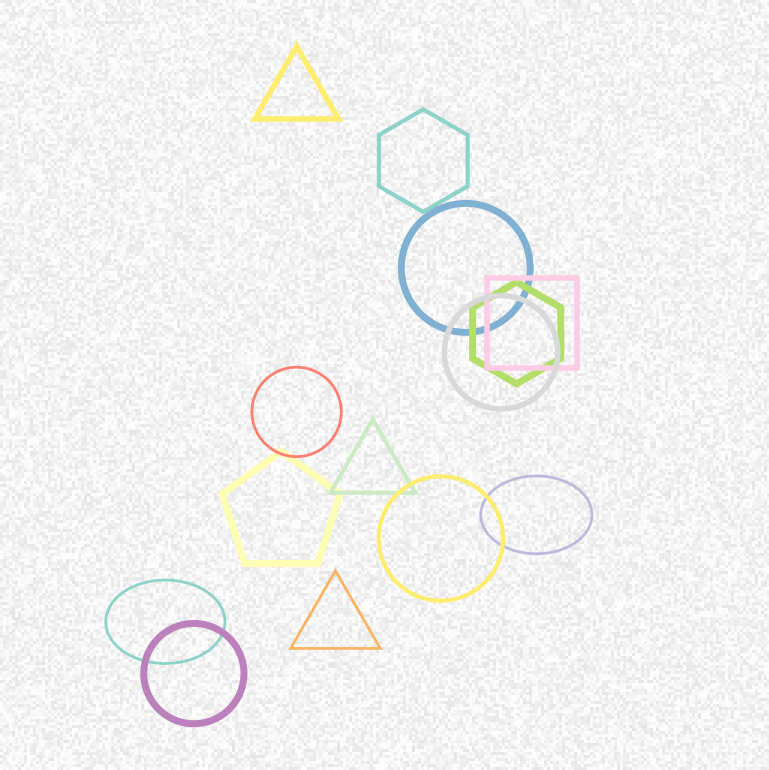[{"shape": "hexagon", "thickness": 1.5, "radius": 0.33, "center": [0.55, 0.791]}, {"shape": "oval", "thickness": 1, "radius": 0.39, "center": [0.215, 0.193]}, {"shape": "pentagon", "thickness": 2.5, "radius": 0.4, "center": [0.365, 0.333]}, {"shape": "oval", "thickness": 1, "radius": 0.36, "center": [0.697, 0.331]}, {"shape": "circle", "thickness": 1, "radius": 0.29, "center": [0.385, 0.465]}, {"shape": "circle", "thickness": 2.5, "radius": 0.42, "center": [0.605, 0.652]}, {"shape": "triangle", "thickness": 1, "radius": 0.34, "center": [0.436, 0.192]}, {"shape": "hexagon", "thickness": 2.5, "radius": 0.33, "center": [0.671, 0.568]}, {"shape": "square", "thickness": 2, "radius": 0.29, "center": [0.691, 0.581]}, {"shape": "circle", "thickness": 2, "radius": 0.37, "center": [0.651, 0.543]}, {"shape": "circle", "thickness": 2.5, "radius": 0.33, "center": [0.252, 0.125]}, {"shape": "triangle", "thickness": 1.5, "radius": 0.32, "center": [0.484, 0.392]}, {"shape": "circle", "thickness": 1.5, "radius": 0.4, "center": [0.573, 0.301]}, {"shape": "triangle", "thickness": 2, "radius": 0.31, "center": [0.385, 0.877]}]